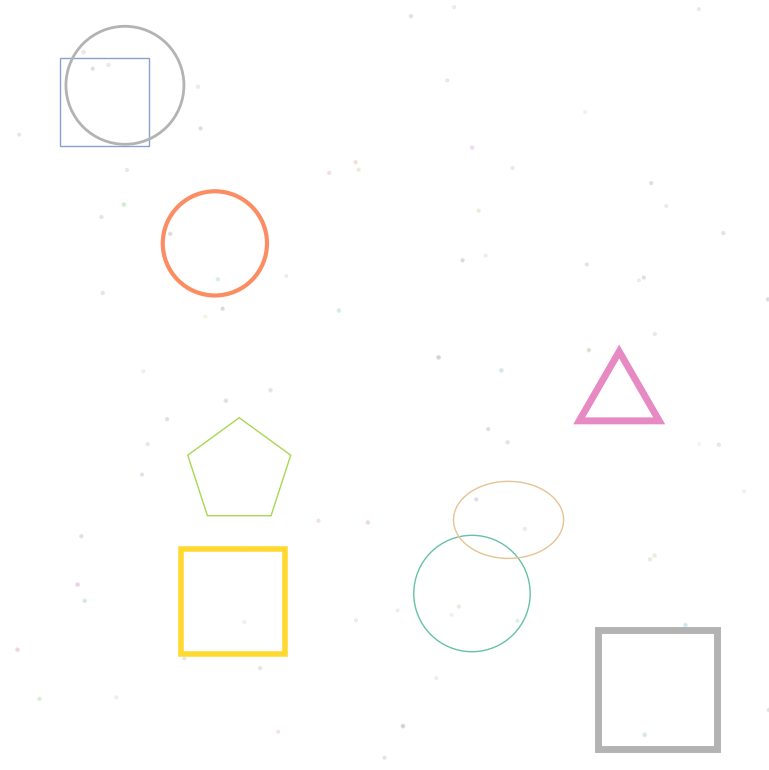[{"shape": "circle", "thickness": 0.5, "radius": 0.38, "center": [0.613, 0.229]}, {"shape": "circle", "thickness": 1.5, "radius": 0.34, "center": [0.279, 0.684]}, {"shape": "square", "thickness": 0.5, "radius": 0.29, "center": [0.135, 0.868]}, {"shape": "triangle", "thickness": 2.5, "radius": 0.3, "center": [0.804, 0.483]}, {"shape": "pentagon", "thickness": 0.5, "radius": 0.35, "center": [0.311, 0.387]}, {"shape": "square", "thickness": 2, "radius": 0.34, "center": [0.302, 0.219]}, {"shape": "oval", "thickness": 0.5, "radius": 0.36, "center": [0.66, 0.325]}, {"shape": "square", "thickness": 2.5, "radius": 0.39, "center": [0.854, 0.104]}, {"shape": "circle", "thickness": 1, "radius": 0.38, "center": [0.162, 0.889]}]